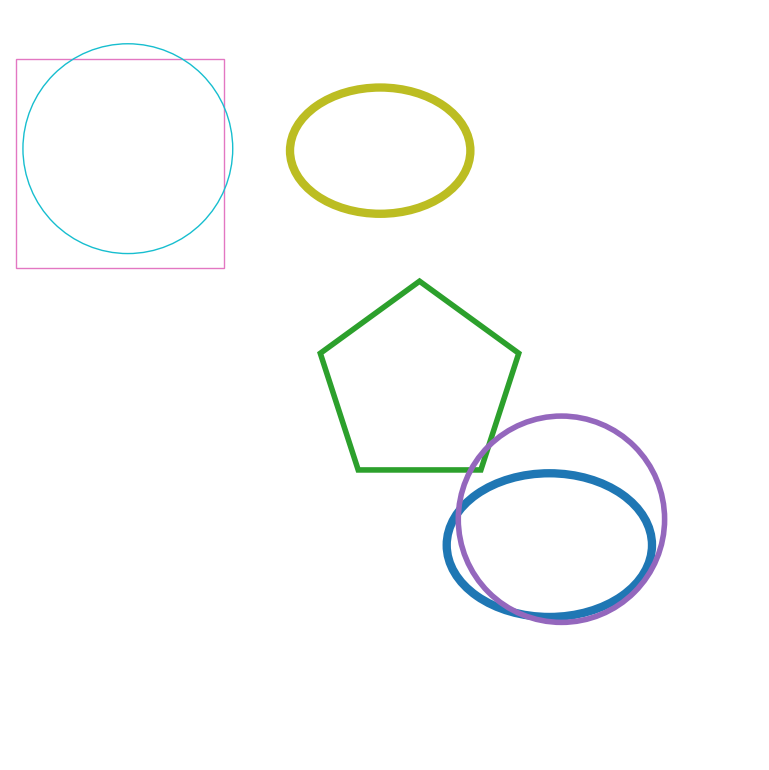[{"shape": "oval", "thickness": 3, "radius": 0.67, "center": [0.713, 0.292]}, {"shape": "pentagon", "thickness": 2, "radius": 0.68, "center": [0.545, 0.499]}, {"shape": "circle", "thickness": 2, "radius": 0.67, "center": [0.729, 0.326]}, {"shape": "square", "thickness": 0.5, "radius": 0.68, "center": [0.156, 0.788]}, {"shape": "oval", "thickness": 3, "radius": 0.59, "center": [0.494, 0.804]}, {"shape": "circle", "thickness": 0.5, "radius": 0.68, "center": [0.166, 0.807]}]